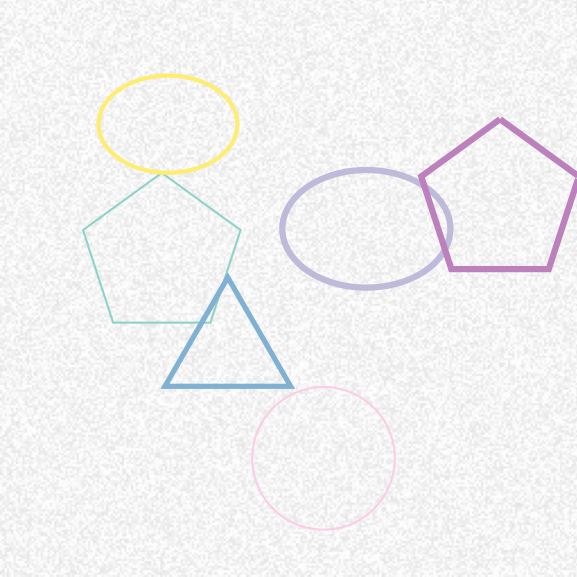[{"shape": "pentagon", "thickness": 1, "radius": 0.72, "center": [0.28, 0.556]}, {"shape": "oval", "thickness": 3, "radius": 0.73, "center": [0.634, 0.603]}, {"shape": "triangle", "thickness": 2.5, "radius": 0.63, "center": [0.394, 0.393]}, {"shape": "circle", "thickness": 1, "radius": 0.62, "center": [0.56, 0.205]}, {"shape": "pentagon", "thickness": 3, "radius": 0.72, "center": [0.866, 0.649]}, {"shape": "oval", "thickness": 2, "radius": 0.6, "center": [0.291, 0.784]}]